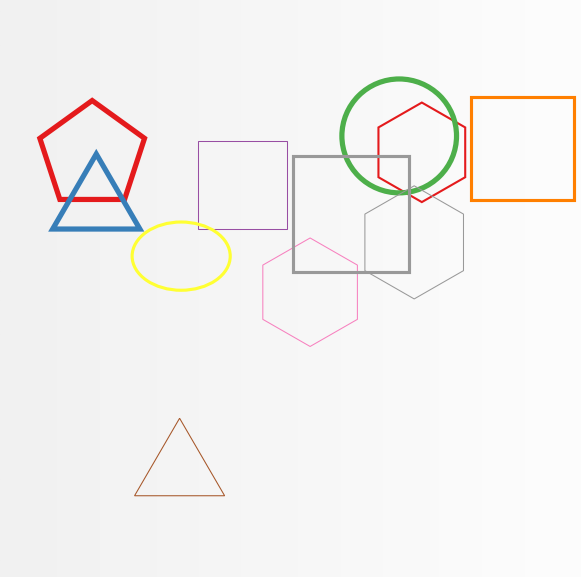[{"shape": "hexagon", "thickness": 1, "radius": 0.43, "center": [0.726, 0.735]}, {"shape": "pentagon", "thickness": 2.5, "radius": 0.47, "center": [0.159, 0.73]}, {"shape": "triangle", "thickness": 2.5, "radius": 0.43, "center": [0.166, 0.646]}, {"shape": "circle", "thickness": 2.5, "radius": 0.49, "center": [0.687, 0.764]}, {"shape": "square", "thickness": 0.5, "radius": 0.38, "center": [0.417, 0.679]}, {"shape": "square", "thickness": 1.5, "radius": 0.44, "center": [0.898, 0.742]}, {"shape": "oval", "thickness": 1.5, "radius": 0.42, "center": [0.312, 0.556]}, {"shape": "triangle", "thickness": 0.5, "radius": 0.45, "center": [0.309, 0.185]}, {"shape": "hexagon", "thickness": 0.5, "radius": 0.47, "center": [0.534, 0.493]}, {"shape": "square", "thickness": 1.5, "radius": 0.5, "center": [0.603, 0.629]}, {"shape": "hexagon", "thickness": 0.5, "radius": 0.49, "center": [0.713, 0.579]}]